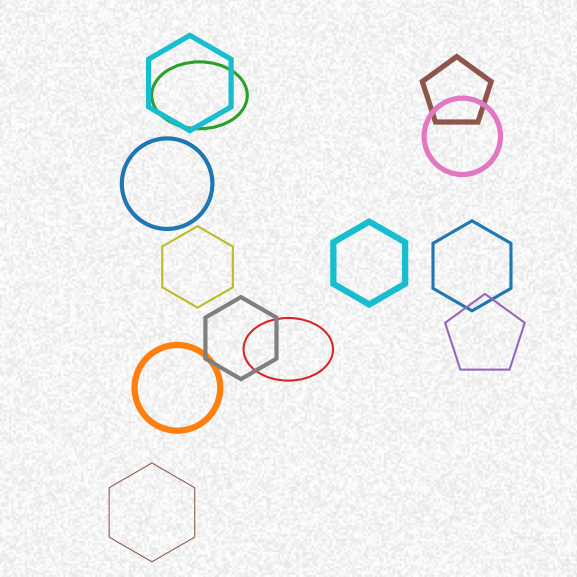[{"shape": "circle", "thickness": 2, "radius": 0.39, "center": [0.289, 0.681]}, {"shape": "hexagon", "thickness": 1.5, "radius": 0.39, "center": [0.817, 0.539]}, {"shape": "circle", "thickness": 3, "radius": 0.37, "center": [0.307, 0.328]}, {"shape": "oval", "thickness": 1.5, "radius": 0.41, "center": [0.345, 0.834]}, {"shape": "oval", "thickness": 1, "radius": 0.39, "center": [0.499, 0.394]}, {"shape": "pentagon", "thickness": 1, "radius": 0.36, "center": [0.84, 0.418]}, {"shape": "hexagon", "thickness": 0.5, "radius": 0.43, "center": [0.263, 0.112]}, {"shape": "pentagon", "thickness": 2.5, "radius": 0.31, "center": [0.791, 0.839]}, {"shape": "circle", "thickness": 2.5, "radius": 0.33, "center": [0.801, 0.763]}, {"shape": "hexagon", "thickness": 2, "radius": 0.36, "center": [0.417, 0.414]}, {"shape": "hexagon", "thickness": 1, "radius": 0.35, "center": [0.342, 0.537]}, {"shape": "hexagon", "thickness": 3, "radius": 0.36, "center": [0.639, 0.544]}, {"shape": "hexagon", "thickness": 2.5, "radius": 0.41, "center": [0.329, 0.855]}]